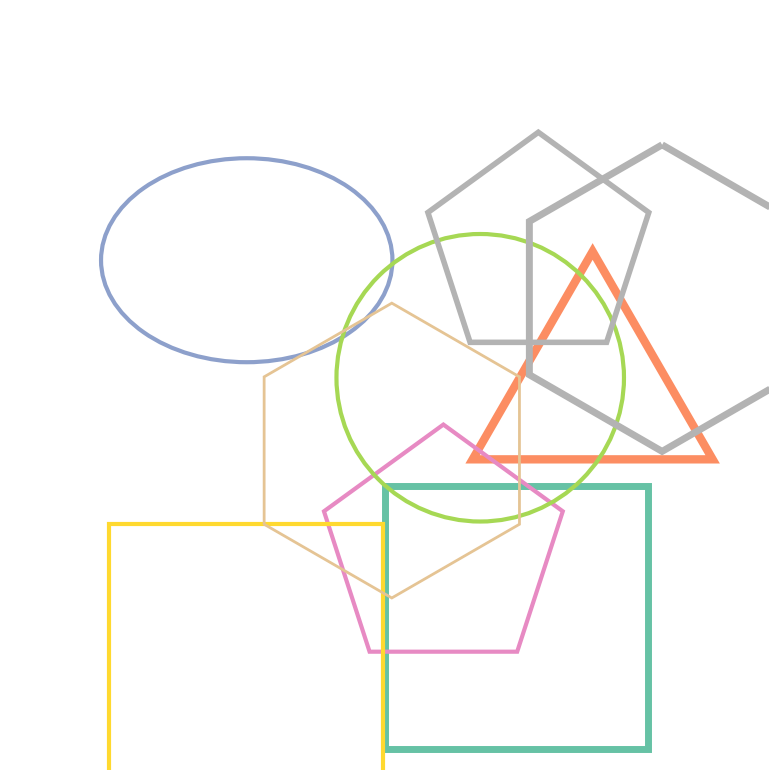[{"shape": "square", "thickness": 2.5, "radius": 0.85, "center": [0.67, 0.198]}, {"shape": "triangle", "thickness": 3, "radius": 0.9, "center": [0.77, 0.493]}, {"shape": "oval", "thickness": 1.5, "radius": 0.95, "center": [0.32, 0.662]}, {"shape": "pentagon", "thickness": 1.5, "radius": 0.82, "center": [0.576, 0.286]}, {"shape": "circle", "thickness": 1.5, "radius": 0.93, "center": [0.624, 0.509]}, {"shape": "square", "thickness": 1.5, "radius": 0.89, "center": [0.32, 0.141]}, {"shape": "hexagon", "thickness": 1, "radius": 0.96, "center": [0.509, 0.415]}, {"shape": "pentagon", "thickness": 2, "radius": 0.75, "center": [0.699, 0.677]}, {"shape": "hexagon", "thickness": 2.5, "radius": 1.0, "center": [0.86, 0.613]}]